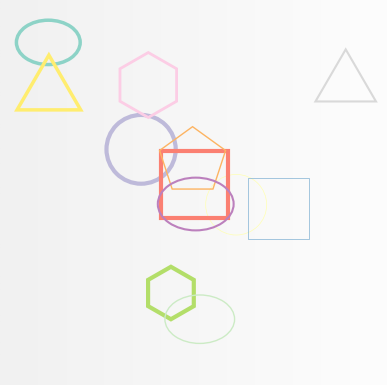[{"shape": "oval", "thickness": 2.5, "radius": 0.41, "center": [0.125, 0.89]}, {"shape": "circle", "thickness": 0.5, "radius": 0.39, "center": [0.609, 0.468]}, {"shape": "circle", "thickness": 3, "radius": 0.45, "center": [0.364, 0.612]}, {"shape": "square", "thickness": 3, "radius": 0.43, "center": [0.502, 0.521]}, {"shape": "square", "thickness": 0.5, "radius": 0.39, "center": [0.719, 0.458]}, {"shape": "pentagon", "thickness": 1, "radius": 0.45, "center": [0.497, 0.581]}, {"shape": "hexagon", "thickness": 3, "radius": 0.34, "center": [0.441, 0.239]}, {"shape": "hexagon", "thickness": 2, "radius": 0.42, "center": [0.383, 0.779]}, {"shape": "triangle", "thickness": 1.5, "radius": 0.45, "center": [0.892, 0.782]}, {"shape": "oval", "thickness": 1.5, "radius": 0.49, "center": [0.505, 0.47]}, {"shape": "oval", "thickness": 1, "radius": 0.45, "center": [0.515, 0.171]}, {"shape": "triangle", "thickness": 2.5, "radius": 0.47, "center": [0.126, 0.762]}]